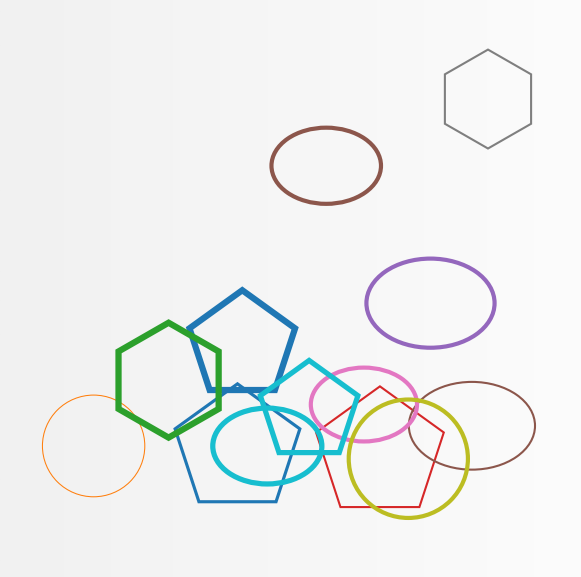[{"shape": "pentagon", "thickness": 1.5, "radius": 0.56, "center": [0.409, 0.222]}, {"shape": "pentagon", "thickness": 3, "radius": 0.48, "center": [0.417, 0.401]}, {"shape": "circle", "thickness": 0.5, "radius": 0.44, "center": [0.161, 0.227]}, {"shape": "hexagon", "thickness": 3, "radius": 0.5, "center": [0.29, 0.341]}, {"shape": "pentagon", "thickness": 1, "radius": 0.58, "center": [0.654, 0.215]}, {"shape": "oval", "thickness": 2, "radius": 0.55, "center": [0.741, 0.474]}, {"shape": "oval", "thickness": 1, "radius": 0.54, "center": [0.812, 0.262]}, {"shape": "oval", "thickness": 2, "radius": 0.47, "center": [0.561, 0.712]}, {"shape": "oval", "thickness": 2, "radius": 0.46, "center": [0.626, 0.299]}, {"shape": "hexagon", "thickness": 1, "radius": 0.43, "center": [0.84, 0.828]}, {"shape": "circle", "thickness": 2, "radius": 0.51, "center": [0.702, 0.205]}, {"shape": "pentagon", "thickness": 2.5, "radius": 0.44, "center": [0.532, 0.287]}, {"shape": "oval", "thickness": 2.5, "radius": 0.47, "center": [0.46, 0.227]}]